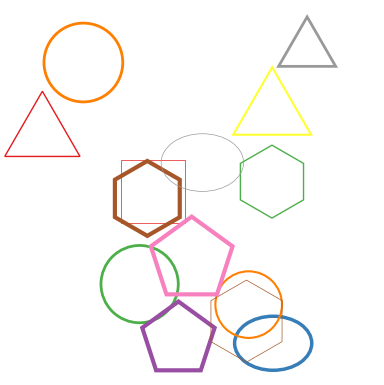[{"shape": "triangle", "thickness": 1, "radius": 0.56, "center": [0.11, 0.65]}, {"shape": "square", "thickness": 0.5, "radius": 0.41, "center": [0.398, 0.503]}, {"shape": "oval", "thickness": 2.5, "radius": 0.5, "center": [0.71, 0.108]}, {"shape": "hexagon", "thickness": 1, "radius": 0.47, "center": [0.706, 0.528]}, {"shape": "circle", "thickness": 2, "radius": 0.5, "center": [0.363, 0.262]}, {"shape": "pentagon", "thickness": 3, "radius": 0.49, "center": [0.463, 0.118]}, {"shape": "circle", "thickness": 1.5, "radius": 0.43, "center": [0.646, 0.209]}, {"shape": "circle", "thickness": 2, "radius": 0.51, "center": [0.217, 0.838]}, {"shape": "triangle", "thickness": 1.5, "radius": 0.58, "center": [0.707, 0.708]}, {"shape": "hexagon", "thickness": 0.5, "radius": 0.53, "center": [0.64, 0.166]}, {"shape": "hexagon", "thickness": 3, "radius": 0.49, "center": [0.383, 0.485]}, {"shape": "pentagon", "thickness": 3, "radius": 0.56, "center": [0.498, 0.326]}, {"shape": "oval", "thickness": 0.5, "radius": 0.54, "center": [0.526, 0.578]}, {"shape": "triangle", "thickness": 2, "radius": 0.43, "center": [0.798, 0.87]}]